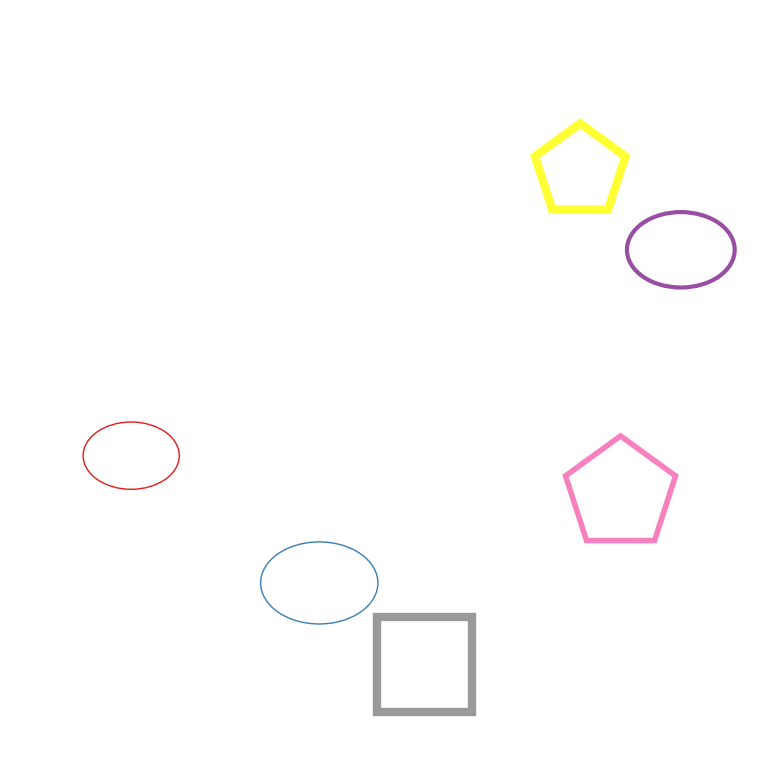[{"shape": "oval", "thickness": 0.5, "radius": 0.31, "center": [0.17, 0.408]}, {"shape": "oval", "thickness": 0.5, "radius": 0.38, "center": [0.415, 0.243]}, {"shape": "oval", "thickness": 1.5, "radius": 0.35, "center": [0.884, 0.676]}, {"shape": "pentagon", "thickness": 3, "radius": 0.31, "center": [0.753, 0.778]}, {"shape": "pentagon", "thickness": 2, "radius": 0.38, "center": [0.806, 0.359]}, {"shape": "square", "thickness": 3, "radius": 0.31, "center": [0.551, 0.137]}]